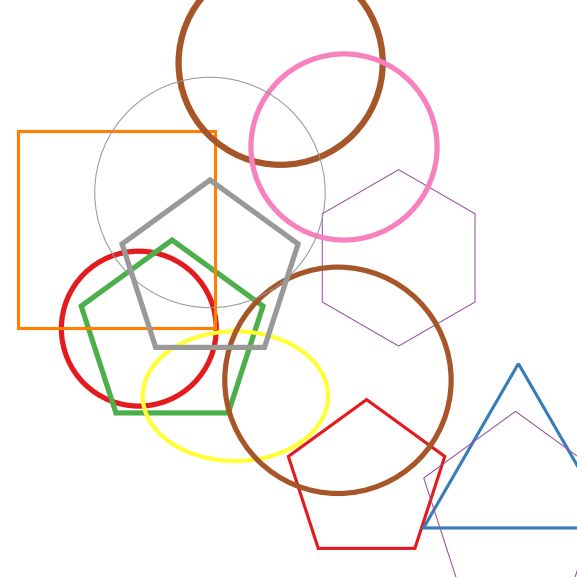[{"shape": "pentagon", "thickness": 1.5, "radius": 0.71, "center": [0.635, 0.165]}, {"shape": "circle", "thickness": 2.5, "radius": 0.67, "center": [0.24, 0.43]}, {"shape": "triangle", "thickness": 1.5, "radius": 0.95, "center": [0.898, 0.18]}, {"shape": "pentagon", "thickness": 2.5, "radius": 0.83, "center": [0.298, 0.418]}, {"shape": "hexagon", "thickness": 0.5, "radius": 0.76, "center": [0.69, 0.553]}, {"shape": "pentagon", "thickness": 0.5, "radius": 0.84, "center": [0.893, 0.12]}, {"shape": "square", "thickness": 1.5, "radius": 0.85, "center": [0.201, 0.602]}, {"shape": "oval", "thickness": 2, "radius": 0.8, "center": [0.408, 0.313]}, {"shape": "circle", "thickness": 3, "radius": 0.88, "center": [0.486, 0.89]}, {"shape": "circle", "thickness": 2.5, "radius": 0.98, "center": [0.585, 0.341]}, {"shape": "circle", "thickness": 2.5, "radius": 0.81, "center": [0.596, 0.745]}, {"shape": "pentagon", "thickness": 2.5, "radius": 0.8, "center": [0.364, 0.527]}, {"shape": "circle", "thickness": 0.5, "radius": 1.0, "center": [0.364, 0.666]}]